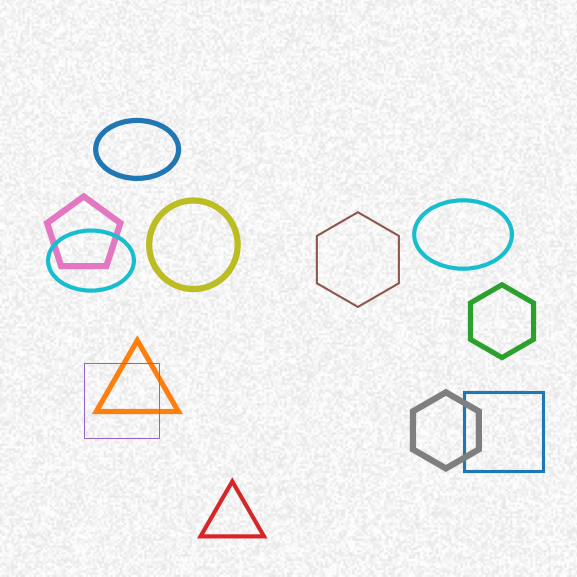[{"shape": "square", "thickness": 1.5, "radius": 0.34, "center": [0.872, 0.251]}, {"shape": "oval", "thickness": 2.5, "radius": 0.36, "center": [0.237, 0.74]}, {"shape": "triangle", "thickness": 2.5, "radius": 0.41, "center": [0.238, 0.328]}, {"shape": "hexagon", "thickness": 2.5, "radius": 0.32, "center": [0.869, 0.443]}, {"shape": "triangle", "thickness": 2, "radius": 0.32, "center": [0.402, 0.102]}, {"shape": "square", "thickness": 0.5, "radius": 0.33, "center": [0.211, 0.306]}, {"shape": "hexagon", "thickness": 1, "radius": 0.41, "center": [0.62, 0.55]}, {"shape": "pentagon", "thickness": 3, "radius": 0.33, "center": [0.145, 0.592]}, {"shape": "hexagon", "thickness": 3, "radius": 0.33, "center": [0.772, 0.254]}, {"shape": "circle", "thickness": 3, "radius": 0.38, "center": [0.335, 0.575]}, {"shape": "oval", "thickness": 2, "radius": 0.42, "center": [0.802, 0.593]}, {"shape": "oval", "thickness": 2, "radius": 0.37, "center": [0.158, 0.548]}]